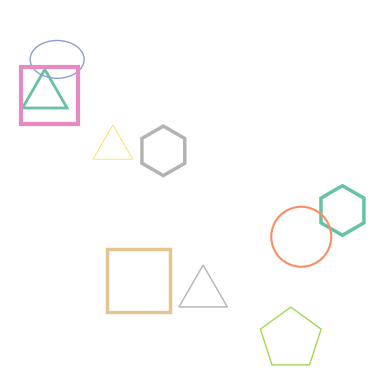[{"shape": "hexagon", "thickness": 2.5, "radius": 0.32, "center": [0.889, 0.453]}, {"shape": "triangle", "thickness": 2, "radius": 0.33, "center": [0.116, 0.753]}, {"shape": "circle", "thickness": 1.5, "radius": 0.39, "center": [0.782, 0.385]}, {"shape": "oval", "thickness": 1, "radius": 0.35, "center": [0.148, 0.846]}, {"shape": "square", "thickness": 3, "radius": 0.37, "center": [0.129, 0.751]}, {"shape": "pentagon", "thickness": 1, "radius": 0.41, "center": [0.755, 0.119]}, {"shape": "triangle", "thickness": 0.5, "radius": 0.3, "center": [0.293, 0.616]}, {"shape": "square", "thickness": 2.5, "radius": 0.41, "center": [0.361, 0.272]}, {"shape": "triangle", "thickness": 1, "radius": 0.36, "center": [0.528, 0.239]}, {"shape": "hexagon", "thickness": 2.5, "radius": 0.32, "center": [0.424, 0.608]}]